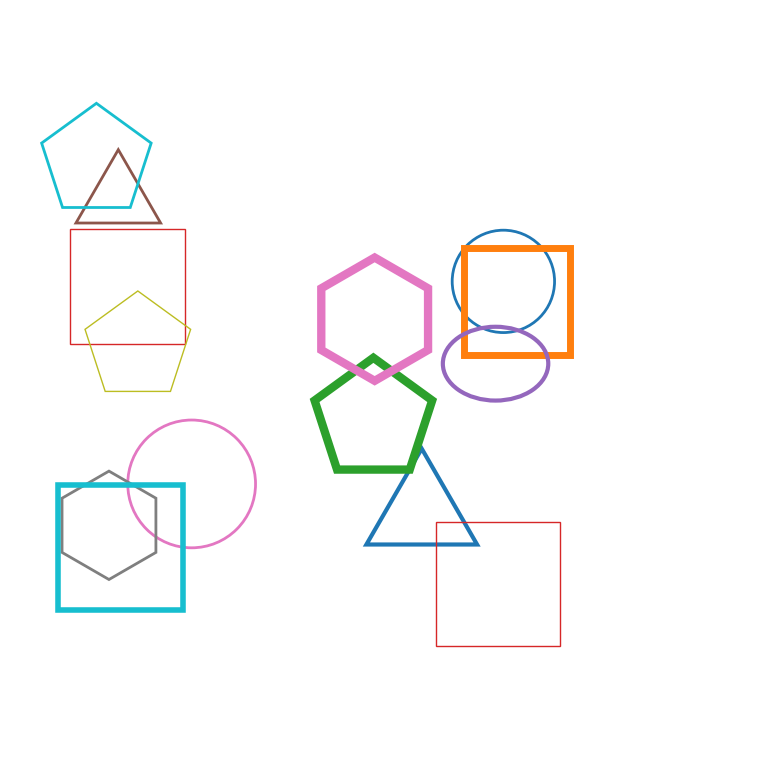[{"shape": "circle", "thickness": 1, "radius": 0.33, "center": [0.654, 0.635]}, {"shape": "triangle", "thickness": 1.5, "radius": 0.41, "center": [0.548, 0.334]}, {"shape": "square", "thickness": 2.5, "radius": 0.35, "center": [0.672, 0.608]}, {"shape": "pentagon", "thickness": 3, "radius": 0.4, "center": [0.485, 0.455]}, {"shape": "square", "thickness": 0.5, "radius": 0.4, "center": [0.647, 0.242]}, {"shape": "square", "thickness": 0.5, "radius": 0.38, "center": [0.165, 0.628]}, {"shape": "oval", "thickness": 1.5, "radius": 0.34, "center": [0.644, 0.528]}, {"shape": "triangle", "thickness": 1, "radius": 0.32, "center": [0.154, 0.742]}, {"shape": "circle", "thickness": 1, "radius": 0.41, "center": [0.249, 0.372]}, {"shape": "hexagon", "thickness": 3, "radius": 0.4, "center": [0.487, 0.585]}, {"shape": "hexagon", "thickness": 1, "radius": 0.35, "center": [0.142, 0.318]}, {"shape": "pentagon", "thickness": 0.5, "radius": 0.36, "center": [0.179, 0.55]}, {"shape": "square", "thickness": 2, "radius": 0.41, "center": [0.156, 0.289]}, {"shape": "pentagon", "thickness": 1, "radius": 0.37, "center": [0.125, 0.791]}]